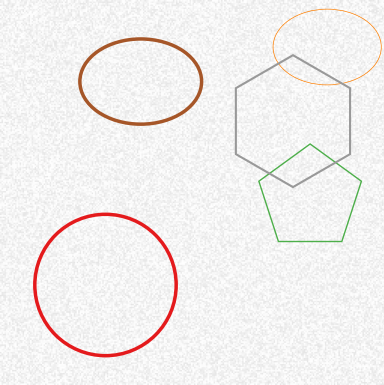[{"shape": "circle", "thickness": 2.5, "radius": 0.92, "center": [0.274, 0.26]}, {"shape": "pentagon", "thickness": 1, "radius": 0.7, "center": [0.806, 0.486]}, {"shape": "oval", "thickness": 0.5, "radius": 0.7, "center": [0.85, 0.878]}, {"shape": "oval", "thickness": 2.5, "radius": 0.79, "center": [0.366, 0.788]}, {"shape": "hexagon", "thickness": 1.5, "radius": 0.86, "center": [0.761, 0.685]}]